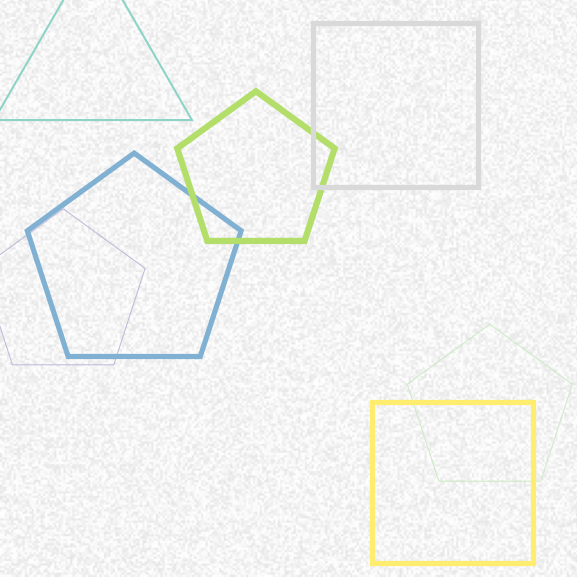[{"shape": "triangle", "thickness": 1, "radius": 0.99, "center": [0.161, 0.89]}, {"shape": "pentagon", "thickness": 0.5, "radius": 0.75, "center": [0.109, 0.488]}, {"shape": "pentagon", "thickness": 2.5, "radius": 0.97, "center": [0.232, 0.539]}, {"shape": "pentagon", "thickness": 3, "radius": 0.72, "center": [0.443, 0.698]}, {"shape": "square", "thickness": 2.5, "radius": 0.71, "center": [0.684, 0.817]}, {"shape": "pentagon", "thickness": 0.5, "radius": 0.75, "center": [0.848, 0.287]}, {"shape": "square", "thickness": 2.5, "radius": 0.7, "center": [0.783, 0.164]}]